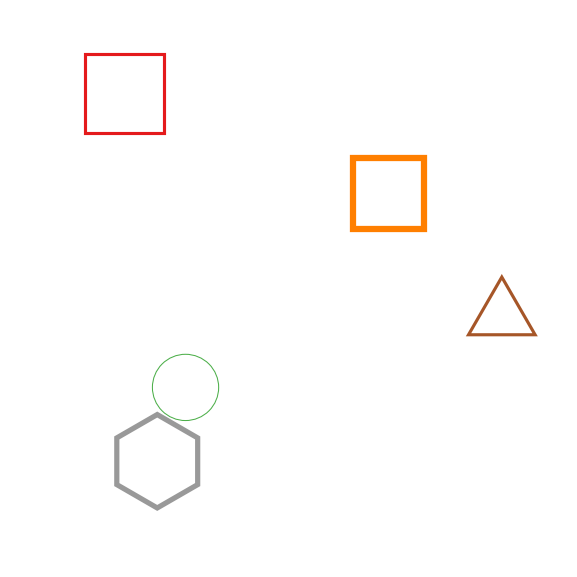[{"shape": "square", "thickness": 1.5, "radius": 0.34, "center": [0.216, 0.837]}, {"shape": "circle", "thickness": 0.5, "radius": 0.29, "center": [0.321, 0.328]}, {"shape": "square", "thickness": 3, "radius": 0.31, "center": [0.672, 0.664]}, {"shape": "triangle", "thickness": 1.5, "radius": 0.33, "center": [0.869, 0.453]}, {"shape": "hexagon", "thickness": 2.5, "radius": 0.4, "center": [0.272, 0.2]}]